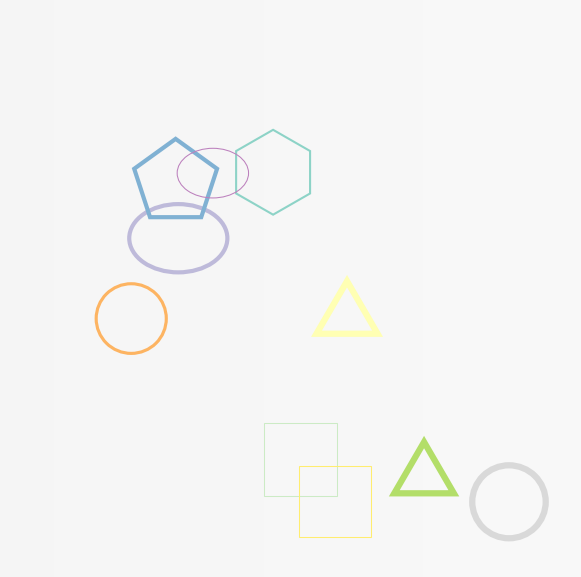[{"shape": "hexagon", "thickness": 1, "radius": 0.37, "center": [0.47, 0.701]}, {"shape": "triangle", "thickness": 3, "radius": 0.3, "center": [0.597, 0.452]}, {"shape": "oval", "thickness": 2, "radius": 0.42, "center": [0.307, 0.587]}, {"shape": "pentagon", "thickness": 2, "radius": 0.37, "center": [0.302, 0.684]}, {"shape": "circle", "thickness": 1.5, "radius": 0.3, "center": [0.226, 0.448]}, {"shape": "triangle", "thickness": 3, "radius": 0.3, "center": [0.73, 0.175]}, {"shape": "circle", "thickness": 3, "radius": 0.32, "center": [0.876, 0.13]}, {"shape": "oval", "thickness": 0.5, "radius": 0.31, "center": [0.366, 0.699]}, {"shape": "square", "thickness": 0.5, "radius": 0.31, "center": [0.517, 0.203]}, {"shape": "square", "thickness": 0.5, "radius": 0.31, "center": [0.577, 0.13]}]